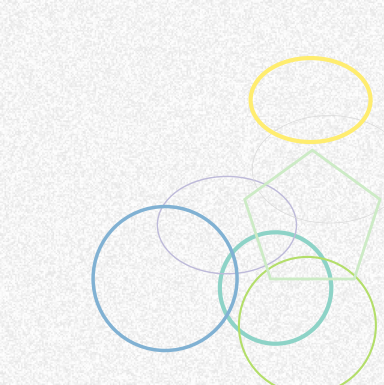[{"shape": "circle", "thickness": 3, "radius": 0.72, "center": [0.716, 0.252]}, {"shape": "oval", "thickness": 1, "radius": 0.9, "center": [0.589, 0.415]}, {"shape": "circle", "thickness": 2.5, "radius": 0.93, "center": [0.429, 0.277]}, {"shape": "circle", "thickness": 1.5, "radius": 0.89, "center": [0.798, 0.155]}, {"shape": "oval", "thickness": 0.5, "radius": 1.0, "center": [0.855, 0.56]}, {"shape": "pentagon", "thickness": 2, "radius": 0.92, "center": [0.811, 0.425]}, {"shape": "oval", "thickness": 3, "radius": 0.78, "center": [0.807, 0.74]}]